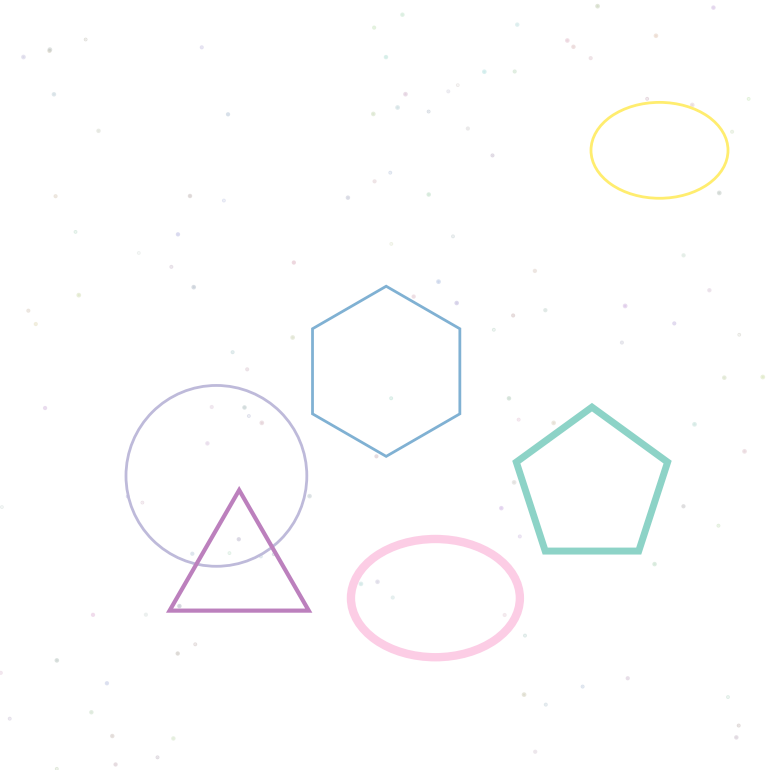[{"shape": "pentagon", "thickness": 2.5, "radius": 0.52, "center": [0.769, 0.368]}, {"shape": "circle", "thickness": 1, "radius": 0.59, "center": [0.281, 0.382]}, {"shape": "hexagon", "thickness": 1, "radius": 0.55, "center": [0.502, 0.518]}, {"shape": "oval", "thickness": 3, "radius": 0.55, "center": [0.565, 0.223]}, {"shape": "triangle", "thickness": 1.5, "radius": 0.52, "center": [0.311, 0.259]}, {"shape": "oval", "thickness": 1, "radius": 0.44, "center": [0.856, 0.805]}]